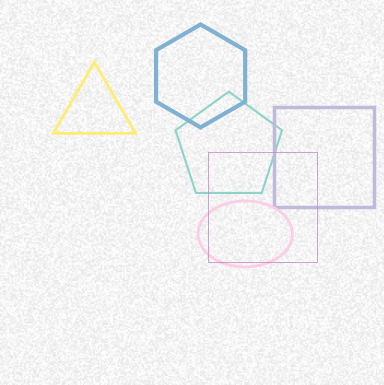[{"shape": "pentagon", "thickness": 1.5, "radius": 0.73, "center": [0.594, 0.617]}, {"shape": "square", "thickness": 2.5, "radius": 0.65, "center": [0.842, 0.592]}, {"shape": "hexagon", "thickness": 3, "radius": 0.67, "center": [0.521, 0.803]}, {"shape": "oval", "thickness": 2, "radius": 0.61, "center": [0.637, 0.392]}, {"shape": "square", "thickness": 0.5, "radius": 0.71, "center": [0.681, 0.463]}, {"shape": "triangle", "thickness": 2, "radius": 0.62, "center": [0.245, 0.715]}]